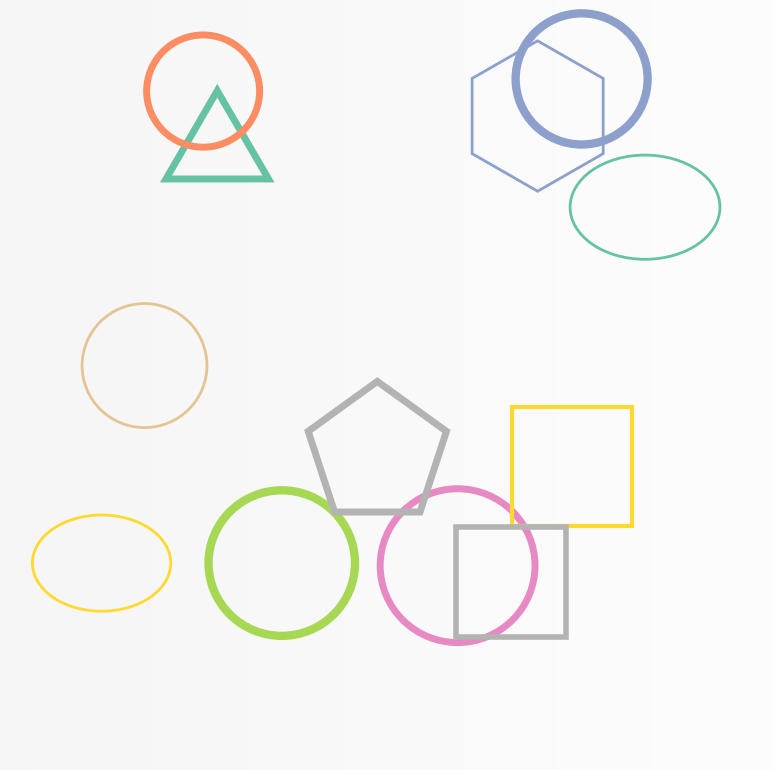[{"shape": "oval", "thickness": 1, "radius": 0.48, "center": [0.832, 0.731]}, {"shape": "triangle", "thickness": 2.5, "radius": 0.38, "center": [0.28, 0.806]}, {"shape": "circle", "thickness": 2.5, "radius": 0.36, "center": [0.262, 0.882]}, {"shape": "hexagon", "thickness": 1, "radius": 0.49, "center": [0.694, 0.849]}, {"shape": "circle", "thickness": 3, "radius": 0.43, "center": [0.75, 0.897]}, {"shape": "circle", "thickness": 2.5, "radius": 0.5, "center": [0.59, 0.265]}, {"shape": "circle", "thickness": 3, "radius": 0.47, "center": [0.364, 0.269]}, {"shape": "square", "thickness": 1.5, "radius": 0.39, "center": [0.738, 0.394]}, {"shape": "oval", "thickness": 1, "radius": 0.45, "center": [0.131, 0.269]}, {"shape": "circle", "thickness": 1, "radius": 0.4, "center": [0.186, 0.525]}, {"shape": "square", "thickness": 2, "radius": 0.35, "center": [0.659, 0.244]}, {"shape": "pentagon", "thickness": 2.5, "radius": 0.47, "center": [0.487, 0.411]}]